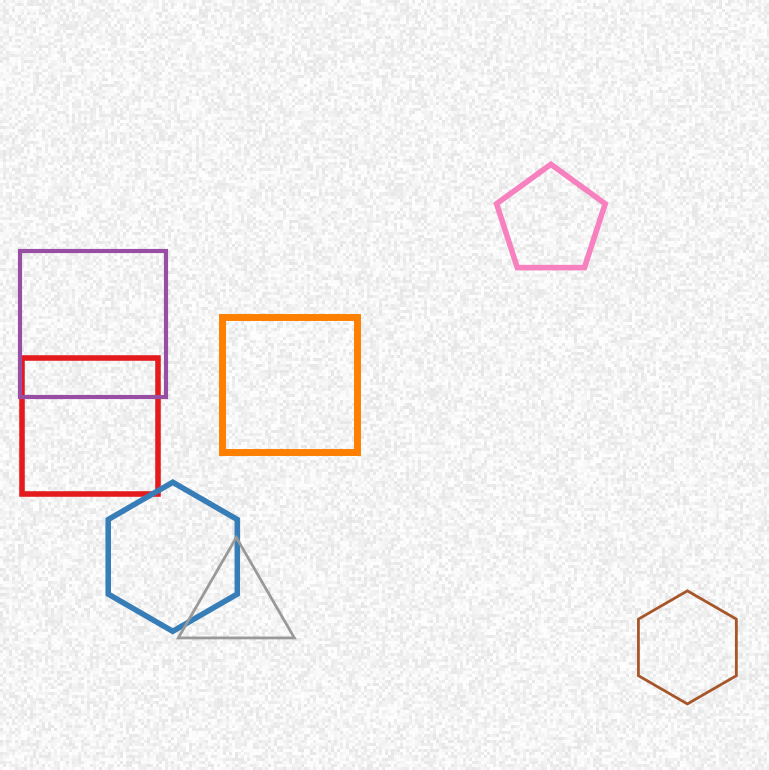[{"shape": "square", "thickness": 2, "radius": 0.44, "center": [0.117, 0.447]}, {"shape": "hexagon", "thickness": 2, "radius": 0.48, "center": [0.224, 0.277]}, {"shape": "square", "thickness": 1.5, "radius": 0.47, "center": [0.121, 0.579]}, {"shape": "square", "thickness": 2.5, "radius": 0.44, "center": [0.376, 0.501]}, {"shape": "hexagon", "thickness": 1, "radius": 0.37, "center": [0.893, 0.159]}, {"shape": "pentagon", "thickness": 2, "radius": 0.37, "center": [0.715, 0.712]}, {"shape": "triangle", "thickness": 1, "radius": 0.44, "center": [0.307, 0.215]}]